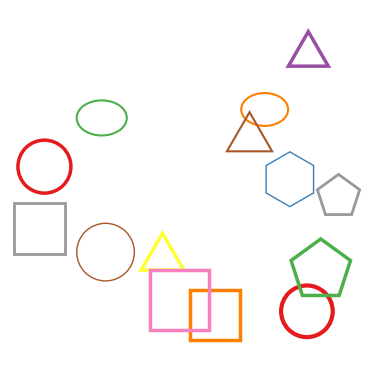[{"shape": "circle", "thickness": 3, "radius": 0.34, "center": [0.797, 0.191]}, {"shape": "circle", "thickness": 2.5, "radius": 0.34, "center": [0.115, 0.567]}, {"shape": "hexagon", "thickness": 1, "radius": 0.36, "center": [0.753, 0.534]}, {"shape": "oval", "thickness": 1.5, "radius": 0.33, "center": [0.264, 0.694]}, {"shape": "pentagon", "thickness": 2.5, "radius": 0.41, "center": [0.833, 0.298]}, {"shape": "triangle", "thickness": 2.5, "radius": 0.3, "center": [0.801, 0.858]}, {"shape": "square", "thickness": 2.5, "radius": 0.32, "center": [0.558, 0.182]}, {"shape": "oval", "thickness": 1.5, "radius": 0.3, "center": [0.687, 0.716]}, {"shape": "triangle", "thickness": 2.5, "radius": 0.32, "center": [0.422, 0.33]}, {"shape": "triangle", "thickness": 1.5, "radius": 0.34, "center": [0.648, 0.641]}, {"shape": "circle", "thickness": 1, "radius": 0.37, "center": [0.274, 0.345]}, {"shape": "square", "thickness": 2.5, "radius": 0.38, "center": [0.466, 0.221]}, {"shape": "square", "thickness": 2, "radius": 0.33, "center": [0.103, 0.406]}, {"shape": "pentagon", "thickness": 2, "radius": 0.29, "center": [0.879, 0.489]}]